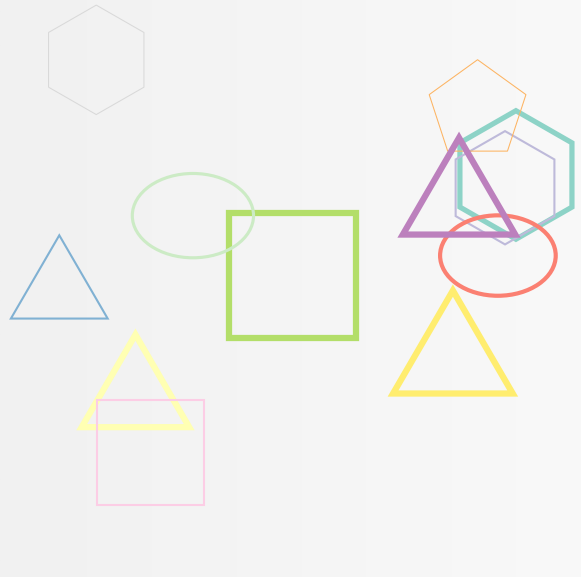[{"shape": "hexagon", "thickness": 2.5, "radius": 0.56, "center": [0.888, 0.696]}, {"shape": "triangle", "thickness": 3, "radius": 0.53, "center": [0.233, 0.313]}, {"shape": "hexagon", "thickness": 1, "radius": 0.49, "center": [0.869, 0.674]}, {"shape": "oval", "thickness": 2, "radius": 0.5, "center": [0.857, 0.557]}, {"shape": "triangle", "thickness": 1, "radius": 0.48, "center": [0.102, 0.496]}, {"shape": "pentagon", "thickness": 0.5, "radius": 0.44, "center": [0.822, 0.808]}, {"shape": "square", "thickness": 3, "radius": 0.54, "center": [0.503, 0.522]}, {"shape": "square", "thickness": 1, "radius": 0.46, "center": [0.259, 0.216]}, {"shape": "hexagon", "thickness": 0.5, "radius": 0.47, "center": [0.166, 0.896]}, {"shape": "triangle", "thickness": 3, "radius": 0.56, "center": [0.79, 0.649]}, {"shape": "oval", "thickness": 1.5, "radius": 0.52, "center": [0.332, 0.626]}, {"shape": "triangle", "thickness": 3, "radius": 0.59, "center": [0.779, 0.377]}]